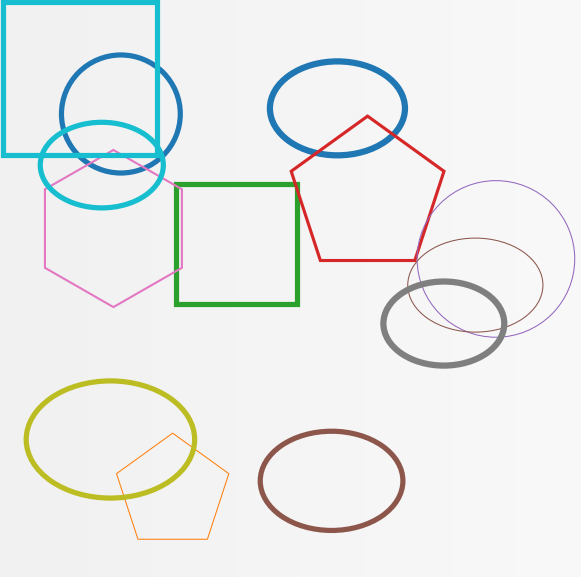[{"shape": "oval", "thickness": 3, "radius": 0.58, "center": [0.581, 0.812]}, {"shape": "circle", "thickness": 2.5, "radius": 0.51, "center": [0.208, 0.802]}, {"shape": "pentagon", "thickness": 0.5, "radius": 0.51, "center": [0.297, 0.148]}, {"shape": "square", "thickness": 2.5, "radius": 0.52, "center": [0.408, 0.577]}, {"shape": "pentagon", "thickness": 1.5, "radius": 0.69, "center": [0.632, 0.66]}, {"shape": "circle", "thickness": 0.5, "radius": 0.68, "center": [0.853, 0.551]}, {"shape": "oval", "thickness": 0.5, "radius": 0.58, "center": [0.818, 0.505]}, {"shape": "oval", "thickness": 2.5, "radius": 0.61, "center": [0.57, 0.167]}, {"shape": "hexagon", "thickness": 1, "radius": 0.68, "center": [0.195, 0.603]}, {"shape": "oval", "thickness": 3, "radius": 0.52, "center": [0.764, 0.439]}, {"shape": "oval", "thickness": 2.5, "radius": 0.72, "center": [0.19, 0.238]}, {"shape": "square", "thickness": 2.5, "radius": 0.66, "center": [0.137, 0.864]}, {"shape": "oval", "thickness": 2.5, "radius": 0.53, "center": [0.175, 0.713]}]